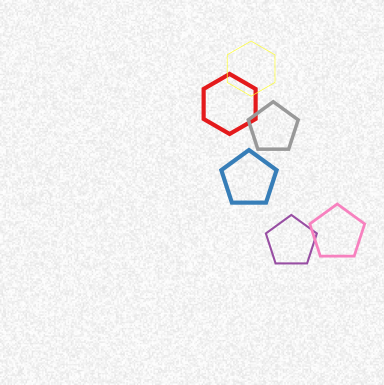[{"shape": "hexagon", "thickness": 3, "radius": 0.39, "center": [0.596, 0.73]}, {"shape": "pentagon", "thickness": 3, "radius": 0.38, "center": [0.647, 0.535]}, {"shape": "pentagon", "thickness": 1.5, "radius": 0.35, "center": [0.757, 0.372]}, {"shape": "hexagon", "thickness": 0.5, "radius": 0.36, "center": [0.652, 0.822]}, {"shape": "pentagon", "thickness": 2, "radius": 0.37, "center": [0.876, 0.395]}, {"shape": "pentagon", "thickness": 2.5, "radius": 0.34, "center": [0.71, 0.668]}]